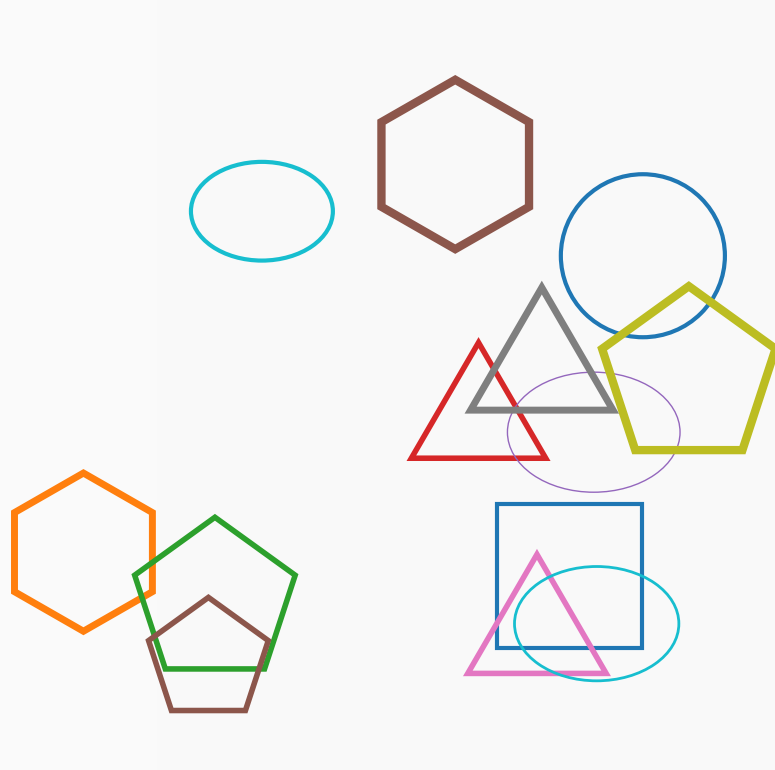[{"shape": "circle", "thickness": 1.5, "radius": 0.53, "center": [0.83, 0.668]}, {"shape": "square", "thickness": 1.5, "radius": 0.47, "center": [0.735, 0.252]}, {"shape": "hexagon", "thickness": 2.5, "radius": 0.51, "center": [0.108, 0.283]}, {"shape": "pentagon", "thickness": 2, "radius": 0.54, "center": [0.277, 0.219]}, {"shape": "triangle", "thickness": 2, "radius": 0.5, "center": [0.617, 0.455]}, {"shape": "oval", "thickness": 0.5, "radius": 0.56, "center": [0.766, 0.439]}, {"shape": "pentagon", "thickness": 2, "radius": 0.41, "center": [0.269, 0.143]}, {"shape": "hexagon", "thickness": 3, "radius": 0.55, "center": [0.587, 0.786]}, {"shape": "triangle", "thickness": 2, "radius": 0.52, "center": [0.693, 0.177]}, {"shape": "triangle", "thickness": 2.5, "radius": 0.53, "center": [0.699, 0.52]}, {"shape": "pentagon", "thickness": 3, "radius": 0.59, "center": [0.889, 0.511]}, {"shape": "oval", "thickness": 1.5, "radius": 0.46, "center": [0.338, 0.726]}, {"shape": "oval", "thickness": 1, "radius": 0.53, "center": [0.77, 0.19]}]